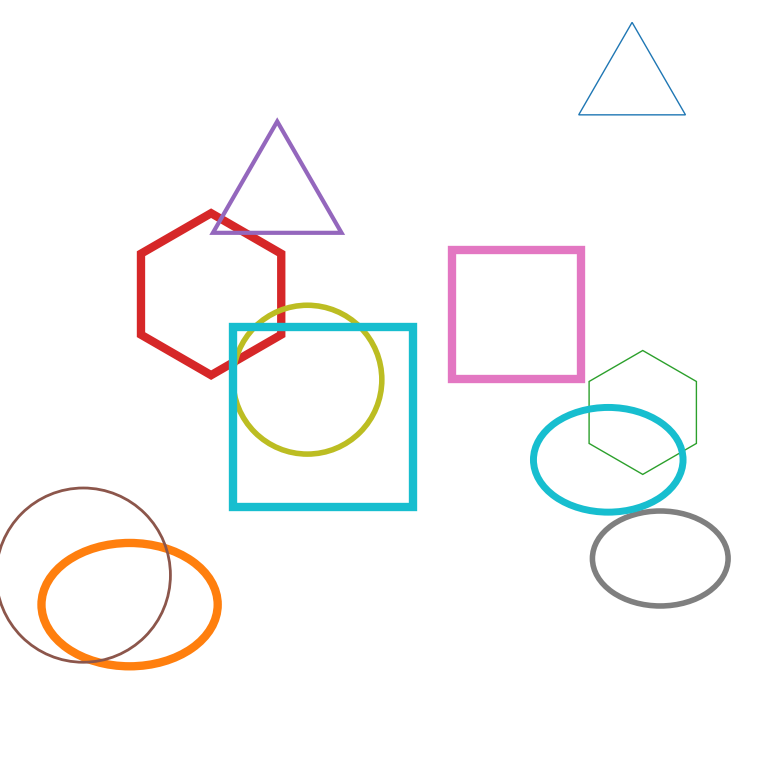[{"shape": "triangle", "thickness": 0.5, "radius": 0.4, "center": [0.821, 0.891]}, {"shape": "oval", "thickness": 3, "radius": 0.57, "center": [0.168, 0.215]}, {"shape": "hexagon", "thickness": 0.5, "radius": 0.4, "center": [0.835, 0.464]}, {"shape": "hexagon", "thickness": 3, "radius": 0.53, "center": [0.274, 0.618]}, {"shape": "triangle", "thickness": 1.5, "radius": 0.48, "center": [0.36, 0.746]}, {"shape": "circle", "thickness": 1, "radius": 0.57, "center": [0.108, 0.253]}, {"shape": "square", "thickness": 3, "radius": 0.42, "center": [0.671, 0.592]}, {"shape": "oval", "thickness": 2, "radius": 0.44, "center": [0.857, 0.275]}, {"shape": "circle", "thickness": 2, "radius": 0.48, "center": [0.399, 0.507]}, {"shape": "square", "thickness": 3, "radius": 0.58, "center": [0.419, 0.459]}, {"shape": "oval", "thickness": 2.5, "radius": 0.49, "center": [0.79, 0.403]}]